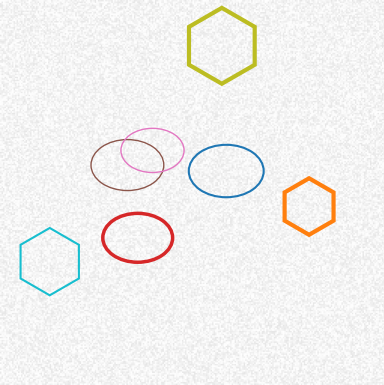[{"shape": "oval", "thickness": 1.5, "radius": 0.49, "center": [0.588, 0.556]}, {"shape": "hexagon", "thickness": 3, "radius": 0.37, "center": [0.803, 0.464]}, {"shape": "oval", "thickness": 2.5, "radius": 0.45, "center": [0.358, 0.382]}, {"shape": "oval", "thickness": 1, "radius": 0.47, "center": [0.331, 0.571]}, {"shape": "oval", "thickness": 1, "radius": 0.41, "center": [0.396, 0.609]}, {"shape": "hexagon", "thickness": 3, "radius": 0.49, "center": [0.576, 0.881]}, {"shape": "hexagon", "thickness": 1.5, "radius": 0.44, "center": [0.129, 0.32]}]